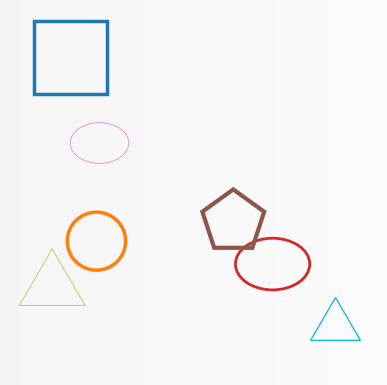[{"shape": "square", "thickness": 2.5, "radius": 0.47, "center": [0.181, 0.851]}, {"shape": "circle", "thickness": 2.5, "radius": 0.38, "center": [0.249, 0.374]}, {"shape": "oval", "thickness": 2, "radius": 0.48, "center": [0.703, 0.314]}, {"shape": "pentagon", "thickness": 3, "radius": 0.42, "center": [0.602, 0.424]}, {"shape": "oval", "thickness": 0.5, "radius": 0.38, "center": [0.257, 0.629]}, {"shape": "triangle", "thickness": 0.5, "radius": 0.49, "center": [0.135, 0.256]}, {"shape": "triangle", "thickness": 1, "radius": 0.37, "center": [0.866, 0.153]}]